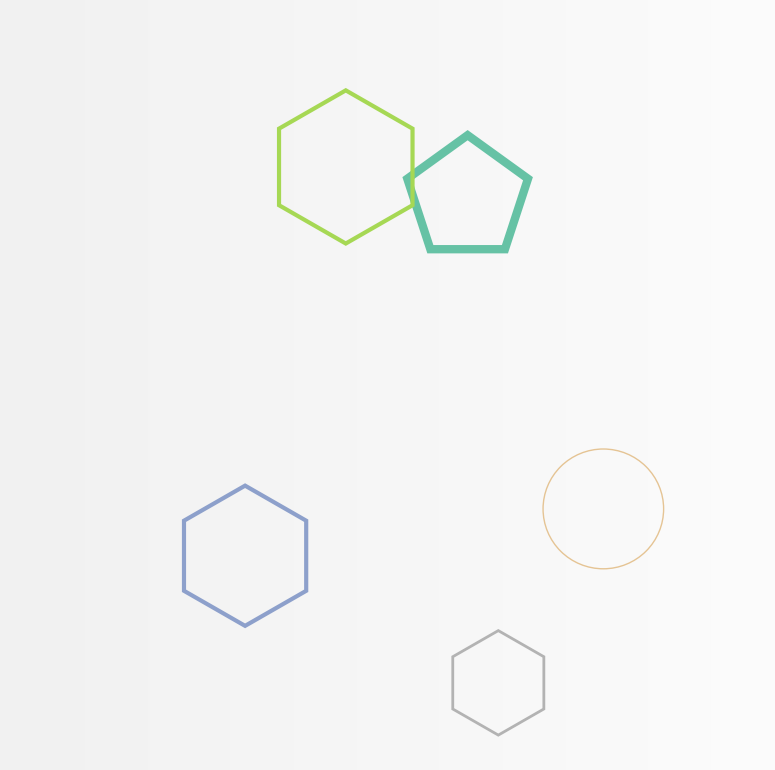[{"shape": "pentagon", "thickness": 3, "radius": 0.41, "center": [0.603, 0.743]}, {"shape": "hexagon", "thickness": 1.5, "radius": 0.46, "center": [0.316, 0.278]}, {"shape": "hexagon", "thickness": 1.5, "radius": 0.5, "center": [0.446, 0.783]}, {"shape": "circle", "thickness": 0.5, "radius": 0.39, "center": [0.779, 0.339]}, {"shape": "hexagon", "thickness": 1, "radius": 0.34, "center": [0.643, 0.113]}]